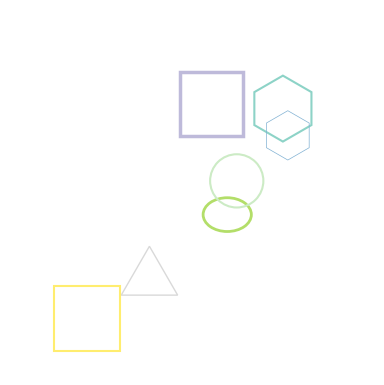[{"shape": "hexagon", "thickness": 1.5, "radius": 0.43, "center": [0.735, 0.718]}, {"shape": "square", "thickness": 2.5, "radius": 0.41, "center": [0.549, 0.73]}, {"shape": "hexagon", "thickness": 0.5, "radius": 0.32, "center": [0.748, 0.648]}, {"shape": "oval", "thickness": 2, "radius": 0.31, "center": [0.59, 0.443]}, {"shape": "triangle", "thickness": 1, "radius": 0.42, "center": [0.388, 0.276]}, {"shape": "circle", "thickness": 1.5, "radius": 0.35, "center": [0.615, 0.53]}, {"shape": "square", "thickness": 1.5, "radius": 0.42, "center": [0.226, 0.173]}]